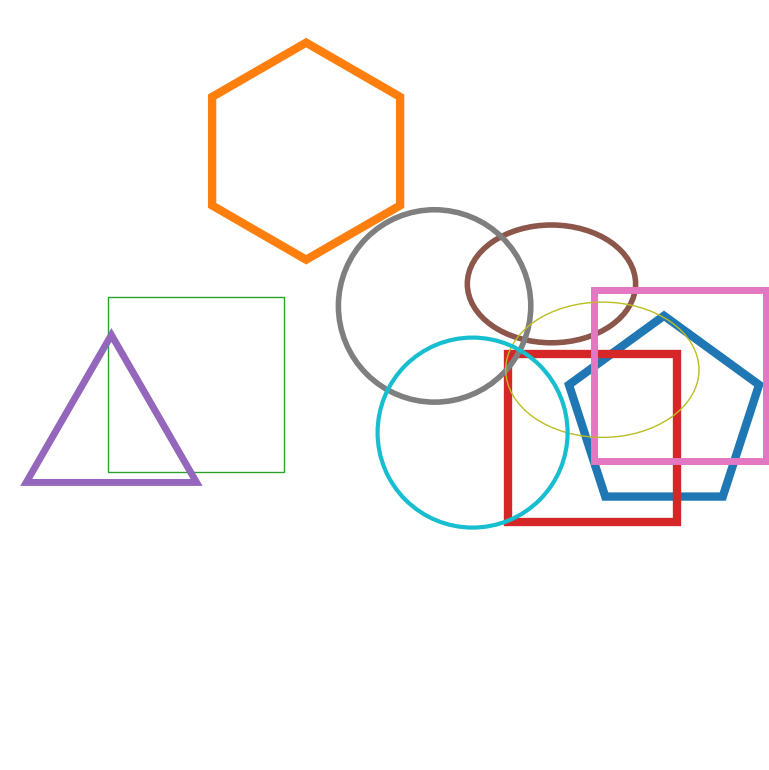[{"shape": "pentagon", "thickness": 3, "radius": 0.65, "center": [0.862, 0.46]}, {"shape": "hexagon", "thickness": 3, "radius": 0.7, "center": [0.398, 0.804]}, {"shape": "square", "thickness": 0.5, "radius": 0.57, "center": [0.255, 0.501]}, {"shape": "square", "thickness": 3, "radius": 0.55, "center": [0.769, 0.431]}, {"shape": "triangle", "thickness": 2.5, "radius": 0.64, "center": [0.145, 0.437]}, {"shape": "oval", "thickness": 2, "radius": 0.55, "center": [0.716, 0.631]}, {"shape": "square", "thickness": 2.5, "radius": 0.56, "center": [0.883, 0.512]}, {"shape": "circle", "thickness": 2, "radius": 0.62, "center": [0.564, 0.603]}, {"shape": "oval", "thickness": 0.5, "radius": 0.63, "center": [0.782, 0.52]}, {"shape": "circle", "thickness": 1.5, "radius": 0.62, "center": [0.614, 0.438]}]